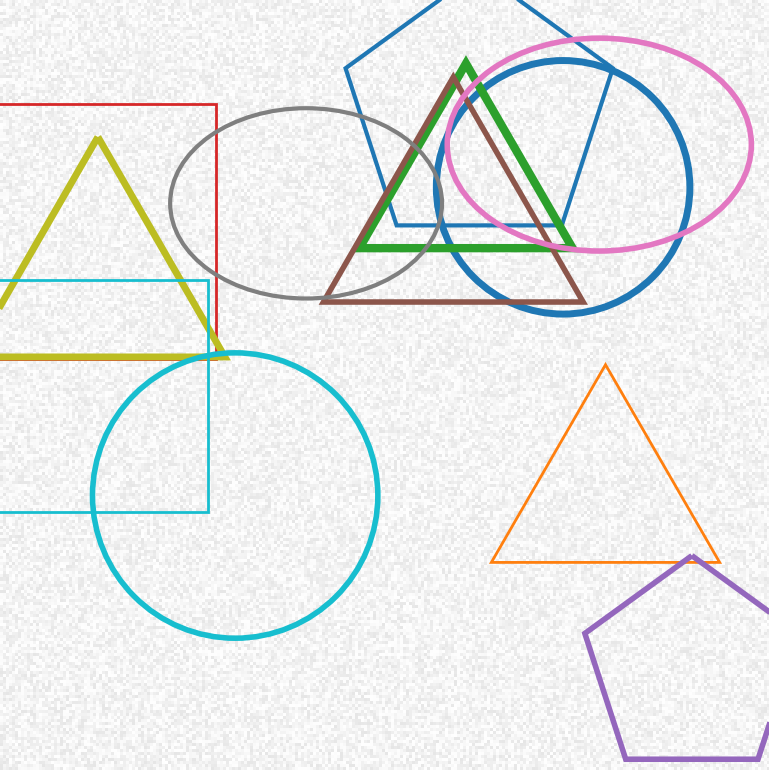[{"shape": "pentagon", "thickness": 1.5, "radius": 0.91, "center": [0.622, 0.855]}, {"shape": "circle", "thickness": 2.5, "radius": 0.82, "center": [0.731, 0.757]}, {"shape": "triangle", "thickness": 1, "radius": 0.86, "center": [0.786, 0.355]}, {"shape": "triangle", "thickness": 3, "radius": 0.8, "center": [0.605, 0.758]}, {"shape": "square", "thickness": 1, "radius": 0.83, "center": [0.115, 0.699]}, {"shape": "pentagon", "thickness": 2, "radius": 0.73, "center": [0.899, 0.132]}, {"shape": "triangle", "thickness": 2, "radius": 0.97, "center": [0.589, 0.705]}, {"shape": "oval", "thickness": 2, "radius": 0.99, "center": [0.778, 0.812]}, {"shape": "oval", "thickness": 1.5, "radius": 0.88, "center": [0.398, 0.736]}, {"shape": "triangle", "thickness": 2.5, "radius": 0.95, "center": [0.127, 0.632]}, {"shape": "circle", "thickness": 2, "radius": 0.93, "center": [0.305, 0.356]}, {"shape": "square", "thickness": 1, "radius": 0.75, "center": [0.119, 0.486]}]